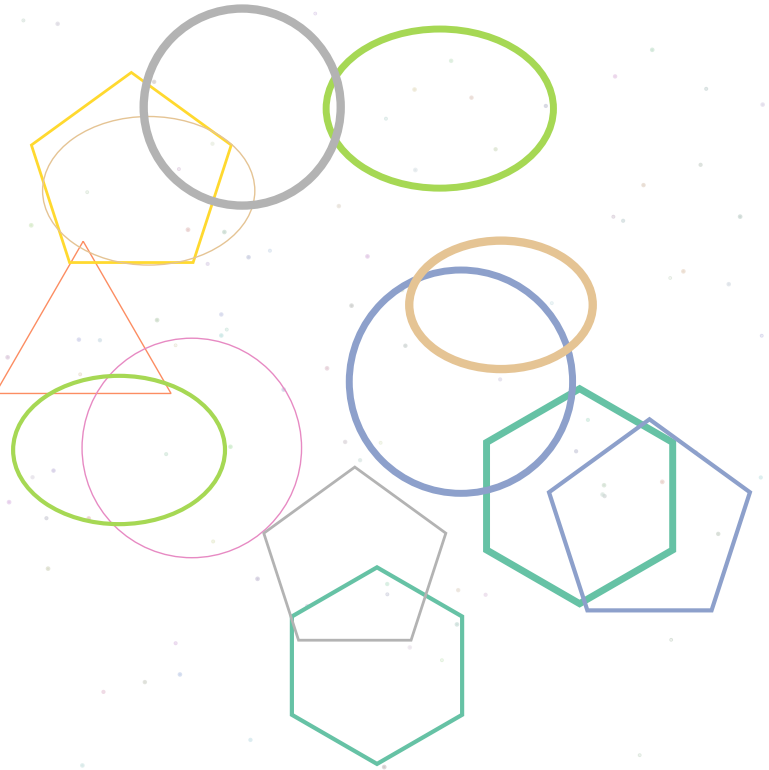[{"shape": "hexagon", "thickness": 1.5, "radius": 0.64, "center": [0.49, 0.136]}, {"shape": "hexagon", "thickness": 2.5, "radius": 0.7, "center": [0.753, 0.356]}, {"shape": "triangle", "thickness": 0.5, "radius": 0.66, "center": [0.108, 0.555]}, {"shape": "pentagon", "thickness": 1.5, "radius": 0.69, "center": [0.843, 0.318]}, {"shape": "circle", "thickness": 2.5, "radius": 0.73, "center": [0.599, 0.504]}, {"shape": "circle", "thickness": 0.5, "radius": 0.71, "center": [0.249, 0.418]}, {"shape": "oval", "thickness": 2.5, "radius": 0.74, "center": [0.571, 0.859]}, {"shape": "oval", "thickness": 1.5, "radius": 0.69, "center": [0.155, 0.416]}, {"shape": "pentagon", "thickness": 1, "radius": 0.68, "center": [0.171, 0.769]}, {"shape": "oval", "thickness": 3, "radius": 0.6, "center": [0.651, 0.604]}, {"shape": "oval", "thickness": 0.5, "radius": 0.69, "center": [0.193, 0.752]}, {"shape": "circle", "thickness": 3, "radius": 0.64, "center": [0.315, 0.861]}, {"shape": "pentagon", "thickness": 1, "radius": 0.62, "center": [0.461, 0.269]}]